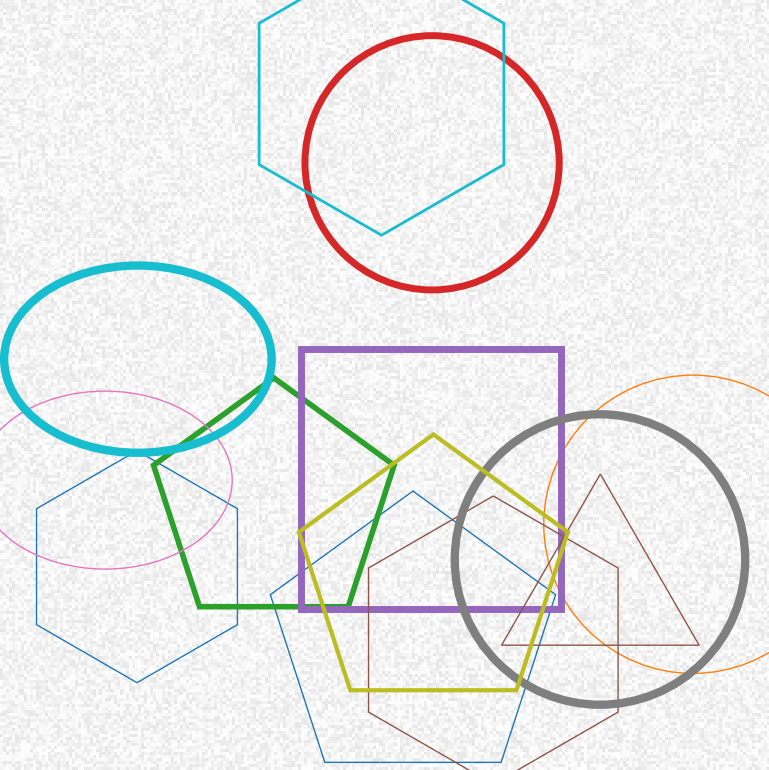[{"shape": "hexagon", "thickness": 0.5, "radius": 0.75, "center": [0.178, 0.264]}, {"shape": "pentagon", "thickness": 0.5, "radius": 0.97, "center": [0.536, 0.168]}, {"shape": "circle", "thickness": 0.5, "radius": 0.97, "center": [0.9, 0.319]}, {"shape": "pentagon", "thickness": 2, "radius": 0.82, "center": [0.356, 0.345]}, {"shape": "circle", "thickness": 2.5, "radius": 0.83, "center": [0.561, 0.789]}, {"shape": "square", "thickness": 2.5, "radius": 0.85, "center": [0.56, 0.378]}, {"shape": "hexagon", "thickness": 0.5, "radius": 0.94, "center": [0.641, 0.169]}, {"shape": "triangle", "thickness": 0.5, "radius": 0.74, "center": [0.78, 0.236]}, {"shape": "oval", "thickness": 0.5, "radius": 0.83, "center": [0.136, 0.376]}, {"shape": "circle", "thickness": 3, "radius": 0.94, "center": [0.779, 0.273]}, {"shape": "pentagon", "thickness": 1.5, "radius": 0.92, "center": [0.563, 0.252]}, {"shape": "oval", "thickness": 3, "radius": 0.87, "center": [0.179, 0.534]}, {"shape": "hexagon", "thickness": 1, "radius": 0.92, "center": [0.495, 0.878]}]